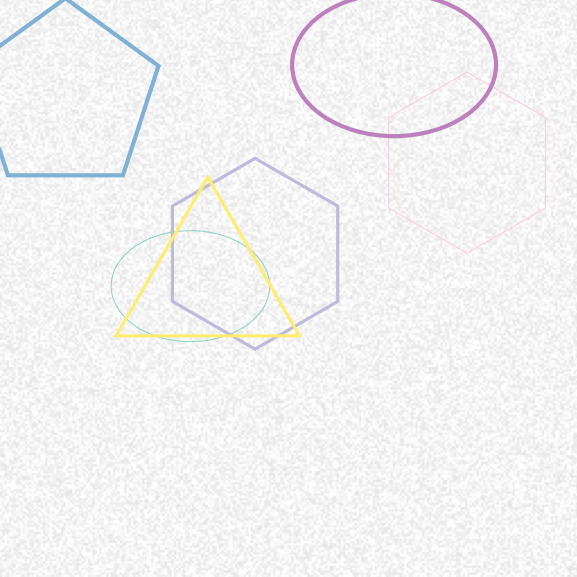[{"shape": "oval", "thickness": 0.5, "radius": 0.69, "center": [0.33, 0.504]}, {"shape": "hexagon", "thickness": 1.5, "radius": 0.83, "center": [0.442, 0.56]}, {"shape": "pentagon", "thickness": 2, "radius": 0.85, "center": [0.113, 0.833]}, {"shape": "hexagon", "thickness": 0.5, "radius": 0.78, "center": [0.809, 0.717]}, {"shape": "oval", "thickness": 2, "radius": 0.88, "center": [0.682, 0.887]}, {"shape": "triangle", "thickness": 1.5, "radius": 0.92, "center": [0.36, 0.509]}]